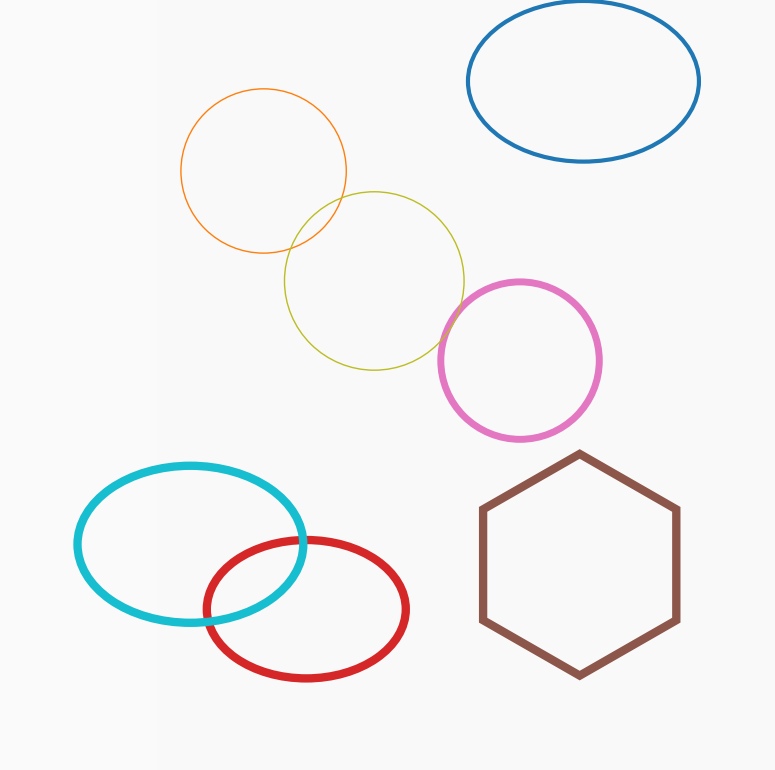[{"shape": "oval", "thickness": 1.5, "radius": 0.75, "center": [0.753, 0.894]}, {"shape": "circle", "thickness": 0.5, "radius": 0.53, "center": [0.34, 0.778]}, {"shape": "oval", "thickness": 3, "radius": 0.64, "center": [0.395, 0.209]}, {"shape": "hexagon", "thickness": 3, "radius": 0.72, "center": [0.748, 0.267]}, {"shape": "circle", "thickness": 2.5, "radius": 0.51, "center": [0.671, 0.532]}, {"shape": "circle", "thickness": 0.5, "radius": 0.58, "center": [0.483, 0.635]}, {"shape": "oval", "thickness": 3, "radius": 0.73, "center": [0.246, 0.293]}]